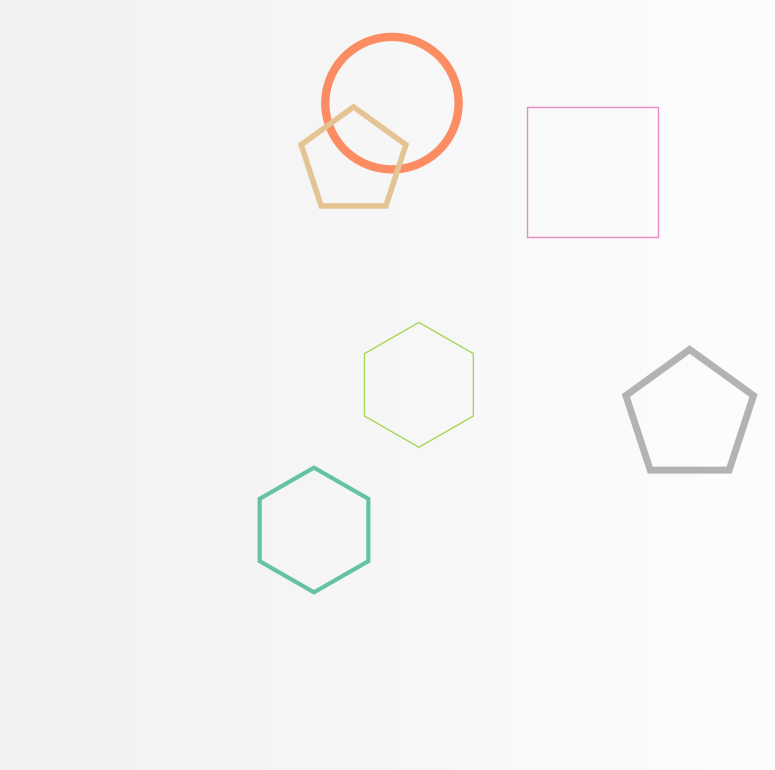[{"shape": "hexagon", "thickness": 1.5, "radius": 0.4, "center": [0.405, 0.312]}, {"shape": "circle", "thickness": 3, "radius": 0.43, "center": [0.506, 0.866]}, {"shape": "square", "thickness": 0.5, "radius": 0.42, "center": [0.764, 0.776]}, {"shape": "hexagon", "thickness": 0.5, "radius": 0.41, "center": [0.541, 0.5]}, {"shape": "pentagon", "thickness": 2, "radius": 0.36, "center": [0.456, 0.79]}, {"shape": "pentagon", "thickness": 2.5, "radius": 0.43, "center": [0.89, 0.46]}]